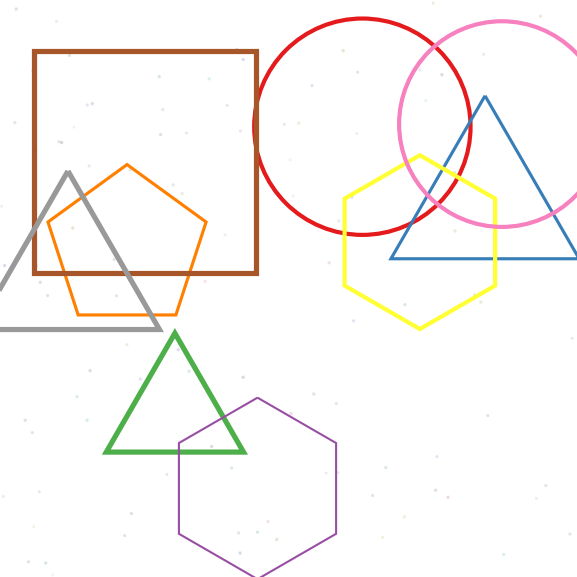[{"shape": "circle", "thickness": 2, "radius": 0.94, "center": [0.627, 0.78]}, {"shape": "triangle", "thickness": 1.5, "radius": 0.94, "center": [0.84, 0.645]}, {"shape": "triangle", "thickness": 2.5, "radius": 0.69, "center": [0.303, 0.285]}, {"shape": "hexagon", "thickness": 1, "radius": 0.79, "center": [0.446, 0.153]}, {"shape": "pentagon", "thickness": 1.5, "radius": 0.72, "center": [0.22, 0.57]}, {"shape": "hexagon", "thickness": 2, "radius": 0.75, "center": [0.727, 0.58]}, {"shape": "square", "thickness": 2.5, "radius": 0.96, "center": [0.251, 0.718]}, {"shape": "circle", "thickness": 2, "radius": 0.89, "center": [0.869, 0.784]}, {"shape": "triangle", "thickness": 2.5, "radius": 0.91, "center": [0.118, 0.52]}]